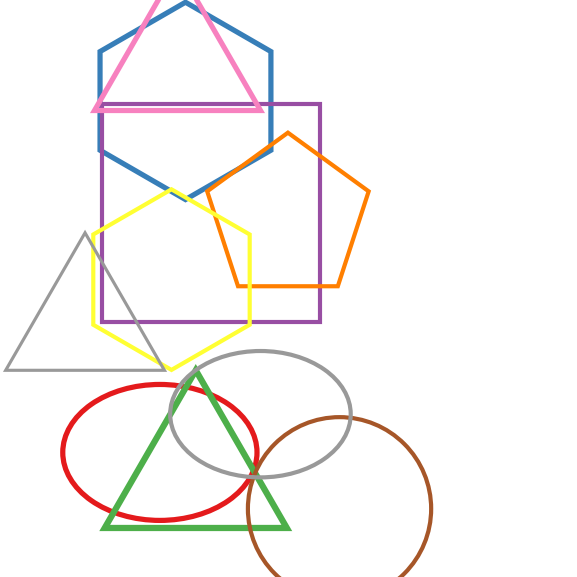[{"shape": "oval", "thickness": 2.5, "radius": 0.84, "center": [0.277, 0.216]}, {"shape": "hexagon", "thickness": 2.5, "radius": 0.85, "center": [0.321, 0.824]}, {"shape": "triangle", "thickness": 3, "radius": 0.91, "center": [0.339, 0.176]}, {"shape": "square", "thickness": 2, "radius": 0.94, "center": [0.366, 0.631]}, {"shape": "pentagon", "thickness": 2, "radius": 0.73, "center": [0.499, 0.622]}, {"shape": "hexagon", "thickness": 2, "radius": 0.78, "center": [0.297, 0.515]}, {"shape": "circle", "thickness": 2, "radius": 0.79, "center": [0.588, 0.118]}, {"shape": "triangle", "thickness": 2.5, "radius": 0.83, "center": [0.307, 0.891]}, {"shape": "triangle", "thickness": 1.5, "radius": 0.79, "center": [0.147, 0.437]}, {"shape": "oval", "thickness": 2, "radius": 0.78, "center": [0.451, 0.282]}]